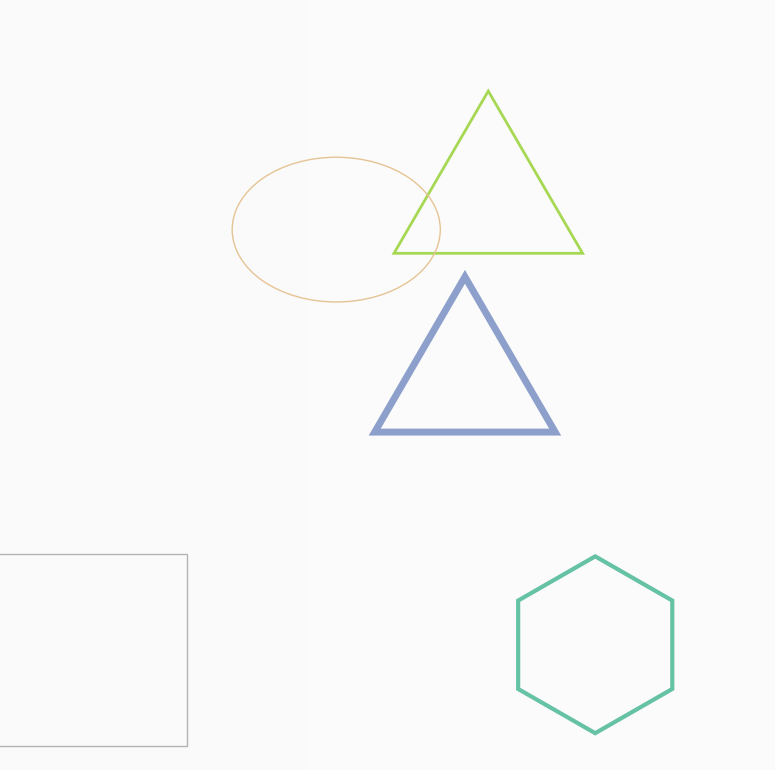[{"shape": "hexagon", "thickness": 1.5, "radius": 0.57, "center": [0.768, 0.163]}, {"shape": "triangle", "thickness": 2.5, "radius": 0.67, "center": [0.6, 0.506]}, {"shape": "triangle", "thickness": 1, "radius": 0.7, "center": [0.63, 0.741]}, {"shape": "oval", "thickness": 0.5, "radius": 0.67, "center": [0.434, 0.702]}, {"shape": "square", "thickness": 0.5, "radius": 0.62, "center": [0.117, 0.156]}]